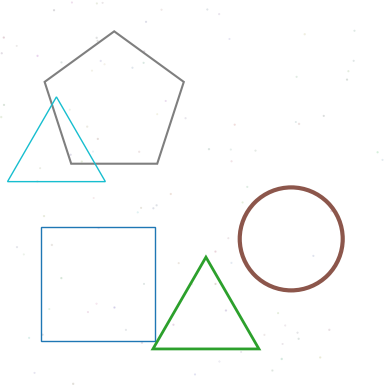[{"shape": "square", "thickness": 1, "radius": 0.74, "center": [0.254, 0.262]}, {"shape": "triangle", "thickness": 2, "radius": 0.79, "center": [0.535, 0.173]}, {"shape": "circle", "thickness": 3, "radius": 0.67, "center": [0.756, 0.379]}, {"shape": "pentagon", "thickness": 1.5, "radius": 0.95, "center": [0.297, 0.729]}, {"shape": "triangle", "thickness": 1, "radius": 0.73, "center": [0.147, 0.602]}]